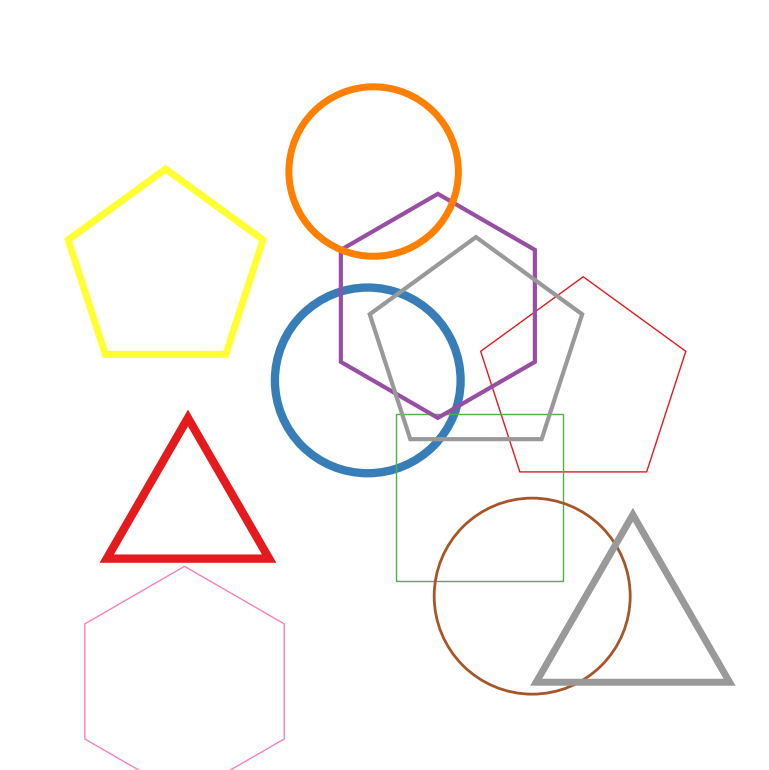[{"shape": "triangle", "thickness": 3, "radius": 0.61, "center": [0.244, 0.335]}, {"shape": "pentagon", "thickness": 0.5, "radius": 0.7, "center": [0.757, 0.5]}, {"shape": "circle", "thickness": 3, "radius": 0.6, "center": [0.478, 0.506]}, {"shape": "square", "thickness": 0.5, "radius": 0.54, "center": [0.623, 0.354]}, {"shape": "hexagon", "thickness": 1.5, "radius": 0.73, "center": [0.569, 0.603]}, {"shape": "circle", "thickness": 2.5, "radius": 0.55, "center": [0.485, 0.777]}, {"shape": "pentagon", "thickness": 2.5, "radius": 0.66, "center": [0.215, 0.647]}, {"shape": "circle", "thickness": 1, "radius": 0.64, "center": [0.691, 0.226]}, {"shape": "hexagon", "thickness": 0.5, "radius": 0.75, "center": [0.24, 0.115]}, {"shape": "pentagon", "thickness": 1.5, "radius": 0.73, "center": [0.618, 0.547]}, {"shape": "triangle", "thickness": 2.5, "radius": 0.73, "center": [0.822, 0.186]}]